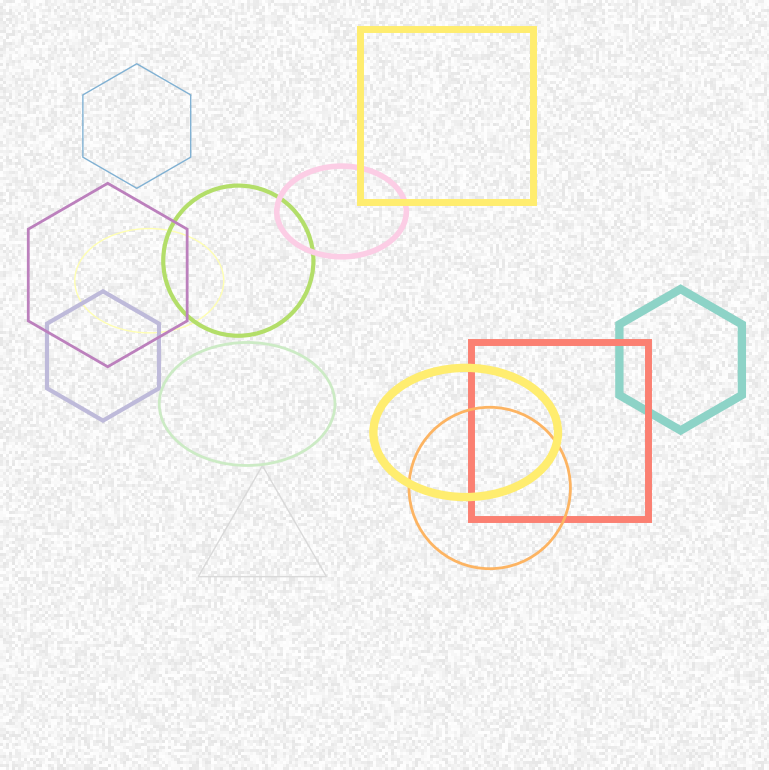[{"shape": "hexagon", "thickness": 3, "radius": 0.46, "center": [0.884, 0.533]}, {"shape": "oval", "thickness": 0.5, "radius": 0.48, "center": [0.194, 0.635]}, {"shape": "hexagon", "thickness": 1.5, "radius": 0.42, "center": [0.134, 0.538]}, {"shape": "square", "thickness": 2.5, "radius": 0.58, "center": [0.726, 0.441]}, {"shape": "hexagon", "thickness": 0.5, "radius": 0.4, "center": [0.178, 0.836]}, {"shape": "circle", "thickness": 1, "radius": 0.52, "center": [0.636, 0.366]}, {"shape": "circle", "thickness": 1.5, "radius": 0.49, "center": [0.31, 0.661]}, {"shape": "oval", "thickness": 2, "radius": 0.42, "center": [0.444, 0.725]}, {"shape": "triangle", "thickness": 0.5, "radius": 0.48, "center": [0.341, 0.299]}, {"shape": "hexagon", "thickness": 1, "radius": 0.6, "center": [0.14, 0.643]}, {"shape": "oval", "thickness": 1, "radius": 0.57, "center": [0.321, 0.475]}, {"shape": "square", "thickness": 2.5, "radius": 0.56, "center": [0.58, 0.85]}, {"shape": "oval", "thickness": 3, "radius": 0.6, "center": [0.605, 0.438]}]